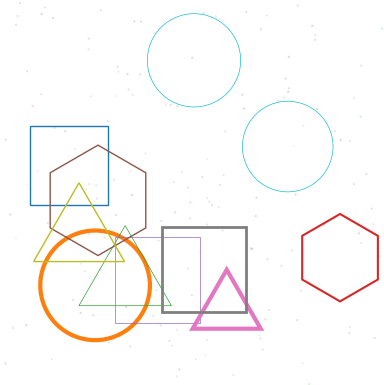[{"shape": "square", "thickness": 1, "radius": 0.51, "center": [0.179, 0.57]}, {"shape": "circle", "thickness": 3, "radius": 0.71, "center": [0.247, 0.259]}, {"shape": "triangle", "thickness": 0.5, "radius": 0.69, "center": [0.325, 0.275]}, {"shape": "hexagon", "thickness": 1.5, "radius": 0.57, "center": [0.883, 0.331]}, {"shape": "square", "thickness": 0.5, "radius": 0.55, "center": [0.41, 0.273]}, {"shape": "hexagon", "thickness": 1, "radius": 0.72, "center": [0.254, 0.48]}, {"shape": "triangle", "thickness": 3, "radius": 0.51, "center": [0.589, 0.197]}, {"shape": "square", "thickness": 2, "radius": 0.55, "center": [0.53, 0.3]}, {"shape": "triangle", "thickness": 1, "radius": 0.68, "center": [0.205, 0.389]}, {"shape": "circle", "thickness": 0.5, "radius": 0.61, "center": [0.504, 0.843]}, {"shape": "circle", "thickness": 0.5, "radius": 0.59, "center": [0.747, 0.619]}]